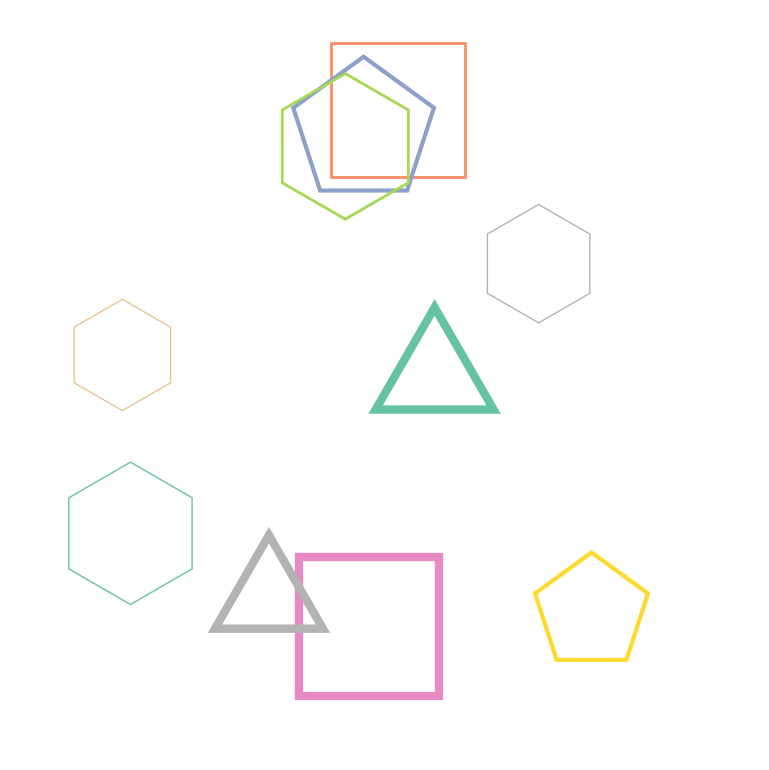[{"shape": "hexagon", "thickness": 0.5, "radius": 0.46, "center": [0.169, 0.307]}, {"shape": "triangle", "thickness": 3, "radius": 0.44, "center": [0.564, 0.512]}, {"shape": "square", "thickness": 1, "radius": 0.43, "center": [0.517, 0.857]}, {"shape": "pentagon", "thickness": 1.5, "radius": 0.48, "center": [0.472, 0.83]}, {"shape": "square", "thickness": 3, "radius": 0.45, "center": [0.479, 0.187]}, {"shape": "hexagon", "thickness": 1, "radius": 0.47, "center": [0.448, 0.81]}, {"shape": "pentagon", "thickness": 1.5, "radius": 0.39, "center": [0.768, 0.205]}, {"shape": "hexagon", "thickness": 0.5, "radius": 0.36, "center": [0.159, 0.539]}, {"shape": "hexagon", "thickness": 0.5, "radius": 0.38, "center": [0.699, 0.658]}, {"shape": "triangle", "thickness": 3, "radius": 0.4, "center": [0.349, 0.224]}]